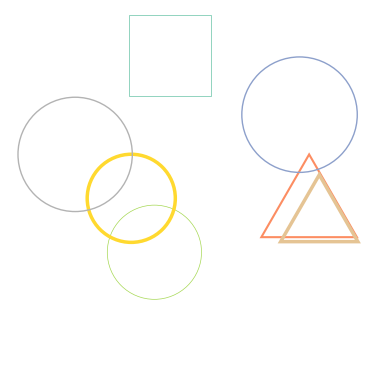[{"shape": "square", "thickness": 0.5, "radius": 0.53, "center": [0.442, 0.856]}, {"shape": "triangle", "thickness": 1.5, "radius": 0.72, "center": [0.803, 0.456]}, {"shape": "circle", "thickness": 1, "radius": 0.75, "center": [0.778, 0.702]}, {"shape": "circle", "thickness": 0.5, "radius": 0.61, "center": [0.401, 0.345]}, {"shape": "circle", "thickness": 2.5, "radius": 0.57, "center": [0.341, 0.485]}, {"shape": "triangle", "thickness": 2.5, "radius": 0.58, "center": [0.829, 0.43]}, {"shape": "circle", "thickness": 1, "radius": 0.74, "center": [0.195, 0.599]}]